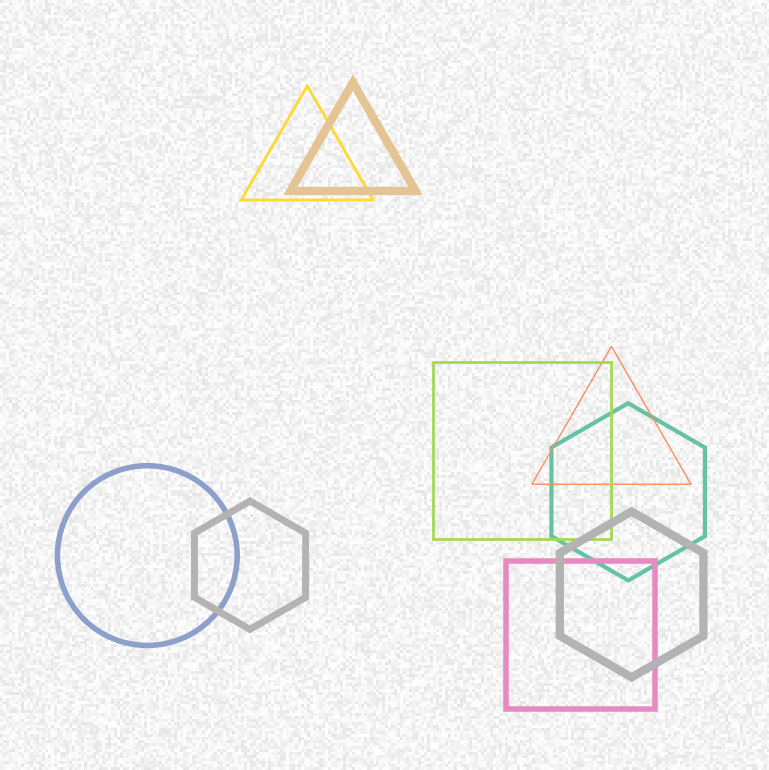[{"shape": "hexagon", "thickness": 1.5, "radius": 0.58, "center": [0.816, 0.361]}, {"shape": "triangle", "thickness": 0.5, "radius": 0.6, "center": [0.794, 0.431]}, {"shape": "circle", "thickness": 2, "radius": 0.58, "center": [0.191, 0.278]}, {"shape": "square", "thickness": 2, "radius": 0.48, "center": [0.754, 0.175]}, {"shape": "square", "thickness": 1, "radius": 0.58, "center": [0.678, 0.415]}, {"shape": "triangle", "thickness": 1, "radius": 0.49, "center": [0.399, 0.79]}, {"shape": "triangle", "thickness": 3, "radius": 0.47, "center": [0.458, 0.799]}, {"shape": "hexagon", "thickness": 3, "radius": 0.54, "center": [0.82, 0.228]}, {"shape": "hexagon", "thickness": 2.5, "radius": 0.42, "center": [0.325, 0.266]}]